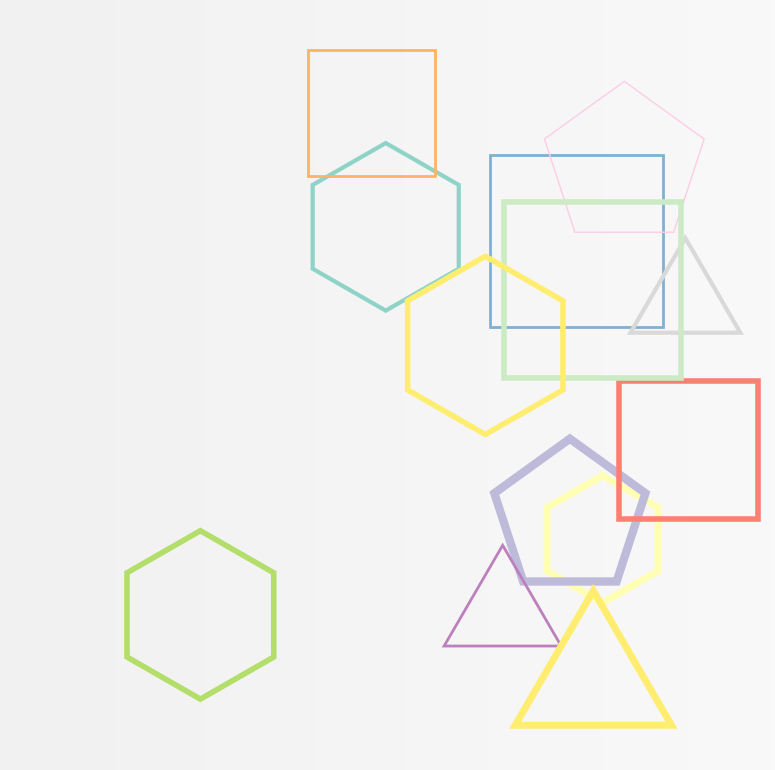[{"shape": "hexagon", "thickness": 1.5, "radius": 0.54, "center": [0.498, 0.705]}, {"shape": "hexagon", "thickness": 2.5, "radius": 0.41, "center": [0.777, 0.3]}, {"shape": "pentagon", "thickness": 3, "radius": 0.51, "center": [0.735, 0.328]}, {"shape": "square", "thickness": 2, "radius": 0.45, "center": [0.888, 0.416]}, {"shape": "square", "thickness": 1, "radius": 0.56, "center": [0.744, 0.687]}, {"shape": "square", "thickness": 1, "radius": 0.41, "center": [0.48, 0.853]}, {"shape": "hexagon", "thickness": 2, "radius": 0.55, "center": [0.259, 0.201]}, {"shape": "pentagon", "thickness": 0.5, "radius": 0.54, "center": [0.806, 0.786]}, {"shape": "triangle", "thickness": 1.5, "radius": 0.41, "center": [0.884, 0.609]}, {"shape": "triangle", "thickness": 1, "radius": 0.44, "center": [0.649, 0.205]}, {"shape": "square", "thickness": 2, "radius": 0.57, "center": [0.764, 0.624]}, {"shape": "hexagon", "thickness": 2, "radius": 0.58, "center": [0.626, 0.551]}, {"shape": "triangle", "thickness": 2.5, "radius": 0.58, "center": [0.766, 0.116]}]